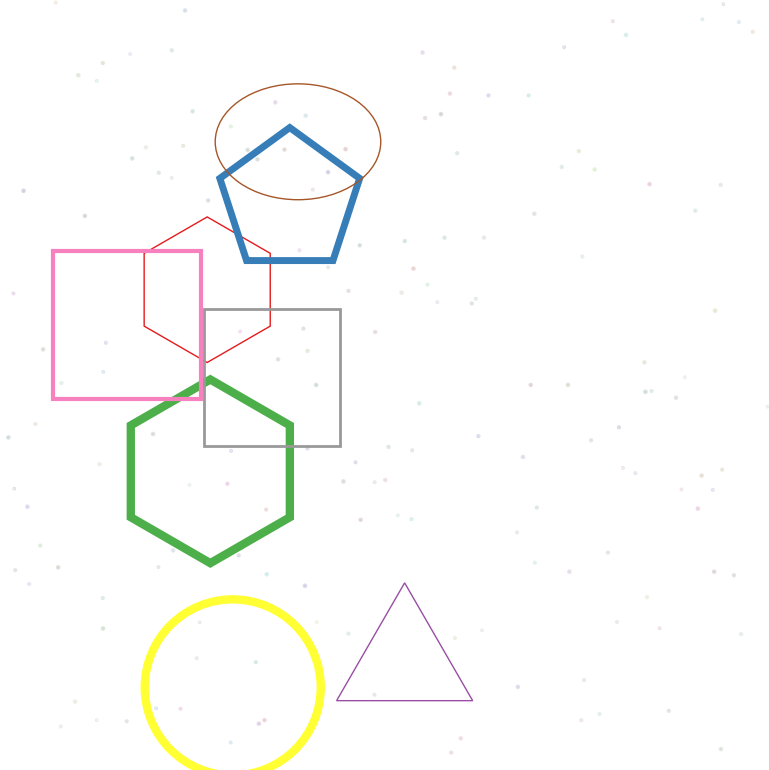[{"shape": "hexagon", "thickness": 0.5, "radius": 0.47, "center": [0.269, 0.624]}, {"shape": "pentagon", "thickness": 2.5, "radius": 0.48, "center": [0.376, 0.739]}, {"shape": "hexagon", "thickness": 3, "radius": 0.6, "center": [0.273, 0.388]}, {"shape": "triangle", "thickness": 0.5, "radius": 0.51, "center": [0.525, 0.141]}, {"shape": "circle", "thickness": 3, "radius": 0.57, "center": [0.302, 0.107]}, {"shape": "oval", "thickness": 0.5, "radius": 0.54, "center": [0.387, 0.816]}, {"shape": "square", "thickness": 1.5, "radius": 0.48, "center": [0.165, 0.578]}, {"shape": "square", "thickness": 1, "radius": 0.44, "center": [0.353, 0.509]}]